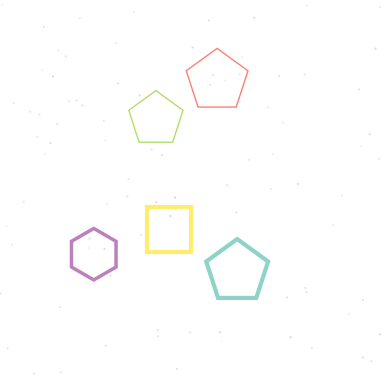[{"shape": "pentagon", "thickness": 3, "radius": 0.42, "center": [0.616, 0.295]}, {"shape": "pentagon", "thickness": 1, "radius": 0.42, "center": [0.564, 0.79]}, {"shape": "pentagon", "thickness": 1, "radius": 0.37, "center": [0.405, 0.691]}, {"shape": "hexagon", "thickness": 2.5, "radius": 0.33, "center": [0.244, 0.34]}, {"shape": "square", "thickness": 3, "radius": 0.29, "center": [0.439, 0.404]}]